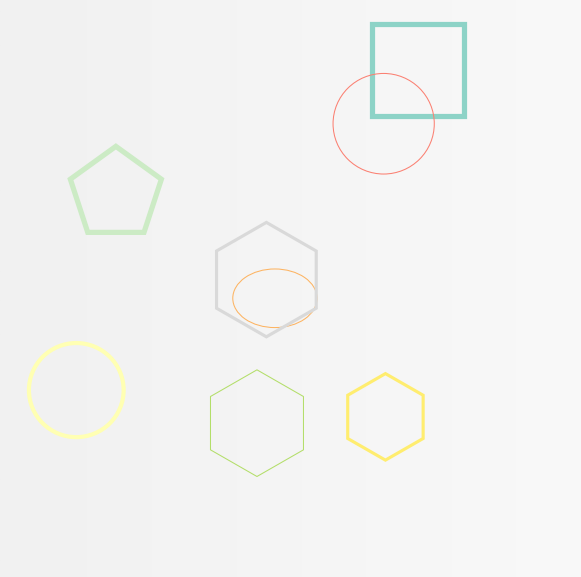[{"shape": "square", "thickness": 2.5, "radius": 0.4, "center": [0.72, 0.877]}, {"shape": "circle", "thickness": 2, "radius": 0.41, "center": [0.131, 0.324]}, {"shape": "circle", "thickness": 0.5, "radius": 0.44, "center": [0.66, 0.785]}, {"shape": "oval", "thickness": 0.5, "radius": 0.36, "center": [0.473, 0.483]}, {"shape": "hexagon", "thickness": 0.5, "radius": 0.46, "center": [0.442, 0.266]}, {"shape": "hexagon", "thickness": 1.5, "radius": 0.5, "center": [0.458, 0.515]}, {"shape": "pentagon", "thickness": 2.5, "radius": 0.41, "center": [0.199, 0.663]}, {"shape": "hexagon", "thickness": 1.5, "radius": 0.37, "center": [0.663, 0.277]}]